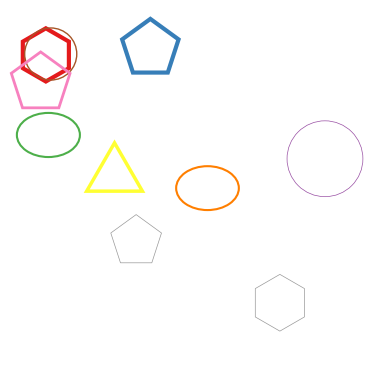[{"shape": "hexagon", "thickness": 3, "radius": 0.35, "center": [0.119, 0.857]}, {"shape": "pentagon", "thickness": 3, "radius": 0.39, "center": [0.391, 0.874]}, {"shape": "oval", "thickness": 1.5, "radius": 0.41, "center": [0.126, 0.649]}, {"shape": "circle", "thickness": 0.5, "radius": 0.49, "center": [0.844, 0.588]}, {"shape": "oval", "thickness": 1.5, "radius": 0.41, "center": [0.539, 0.511]}, {"shape": "triangle", "thickness": 2.5, "radius": 0.42, "center": [0.297, 0.545]}, {"shape": "circle", "thickness": 1, "radius": 0.34, "center": [0.132, 0.86]}, {"shape": "pentagon", "thickness": 2, "radius": 0.4, "center": [0.106, 0.785]}, {"shape": "hexagon", "thickness": 0.5, "radius": 0.37, "center": [0.727, 0.214]}, {"shape": "pentagon", "thickness": 0.5, "radius": 0.35, "center": [0.354, 0.373]}]